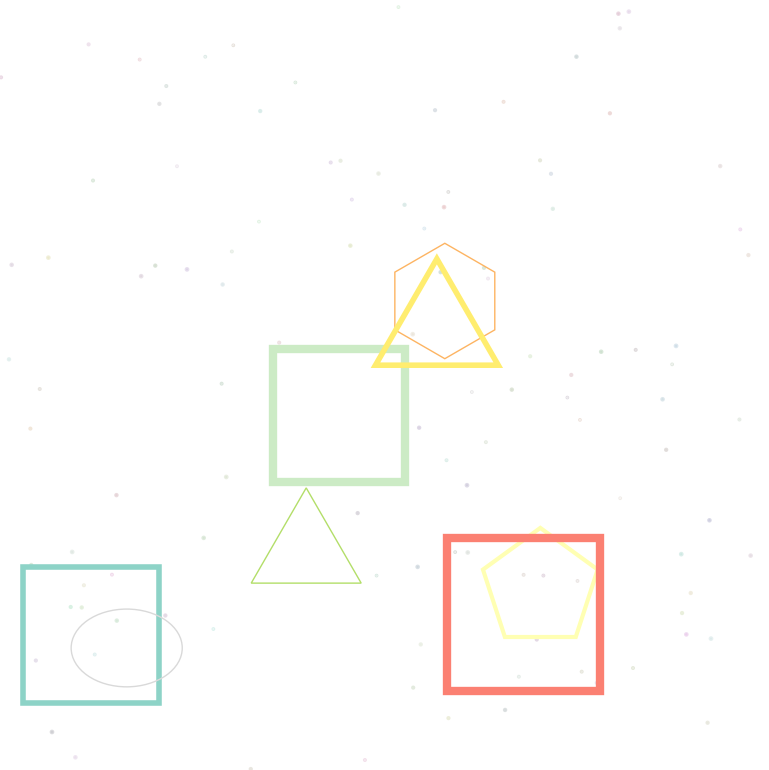[{"shape": "square", "thickness": 2, "radius": 0.44, "center": [0.118, 0.175]}, {"shape": "pentagon", "thickness": 1.5, "radius": 0.39, "center": [0.702, 0.236]}, {"shape": "square", "thickness": 3, "radius": 0.5, "center": [0.679, 0.202]}, {"shape": "hexagon", "thickness": 0.5, "radius": 0.37, "center": [0.578, 0.609]}, {"shape": "triangle", "thickness": 0.5, "radius": 0.41, "center": [0.398, 0.284]}, {"shape": "oval", "thickness": 0.5, "radius": 0.36, "center": [0.165, 0.158]}, {"shape": "square", "thickness": 3, "radius": 0.43, "center": [0.44, 0.461]}, {"shape": "triangle", "thickness": 2, "radius": 0.46, "center": [0.567, 0.572]}]